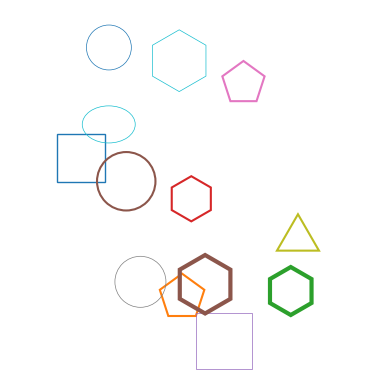[{"shape": "square", "thickness": 1, "radius": 0.31, "center": [0.211, 0.589]}, {"shape": "circle", "thickness": 0.5, "radius": 0.29, "center": [0.283, 0.877]}, {"shape": "pentagon", "thickness": 1.5, "radius": 0.3, "center": [0.473, 0.228]}, {"shape": "hexagon", "thickness": 3, "radius": 0.31, "center": [0.755, 0.244]}, {"shape": "hexagon", "thickness": 1.5, "radius": 0.29, "center": [0.497, 0.484]}, {"shape": "square", "thickness": 0.5, "radius": 0.37, "center": [0.582, 0.114]}, {"shape": "hexagon", "thickness": 3, "radius": 0.38, "center": [0.533, 0.262]}, {"shape": "circle", "thickness": 1.5, "radius": 0.38, "center": [0.328, 0.529]}, {"shape": "pentagon", "thickness": 1.5, "radius": 0.29, "center": [0.632, 0.784]}, {"shape": "circle", "thickness": 0.5, "radius": 0.33, "center": [0.365, 0.268]}, {"shape": "triangle", "thickness": 1.5, "radius": 0.32, "center": [0.774, 0.38]}, {"shape": "oval", "thickness": 0.5, "radius": 0.34, "center": [0.282, 0.677]}, {"shape": "hexagon", "thickness": 0.5, "radius": 0.4, "center": [0.465, 0.842]}]